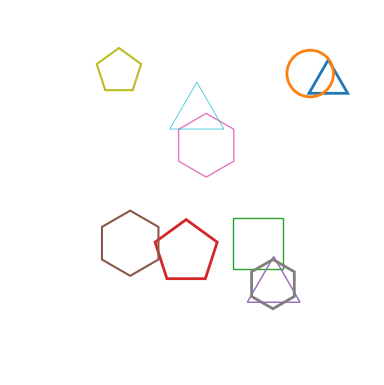[{"shape": "triangle", "thickness": 2, "radius": 0.29, "center": [0.853, 0.787]}, {"shape": "circle", "thickness": 2, "radius": 0.3, "center": [0.806, 0.809]}, {"shape": "square", "thickness": 1, "radius": 0.33, "center": [0.67, 0.368]}, {"shape": "pentagon", "thickness": 2, "radius": 0.42, "center": [0.484, 0.345]}, {"shape": "triangle", "thickness": 1, "radius": 0.4, "center": [0.711, 0.255]}, {"shape": "hexagon", "thickness": 1.5, "radius": 0.42, "center": [0.338, 0.368]}, {"shape": "hexagon", "thickness": 1, "radius": 0.41, "center": [0.536, 0.623]}, {"shape": "hexagon", "thickness": 2, "radius": 0.32, "center": [0.709, 0.262]}, {"shape": "pentagon", "thickness": 1.5, "radius": 0.3, "center": [0.309, 0.815]}, {"shape": "triangle", "thickness": 0.5, "radius": 0.41, "center": [0.511, 0.705]}]